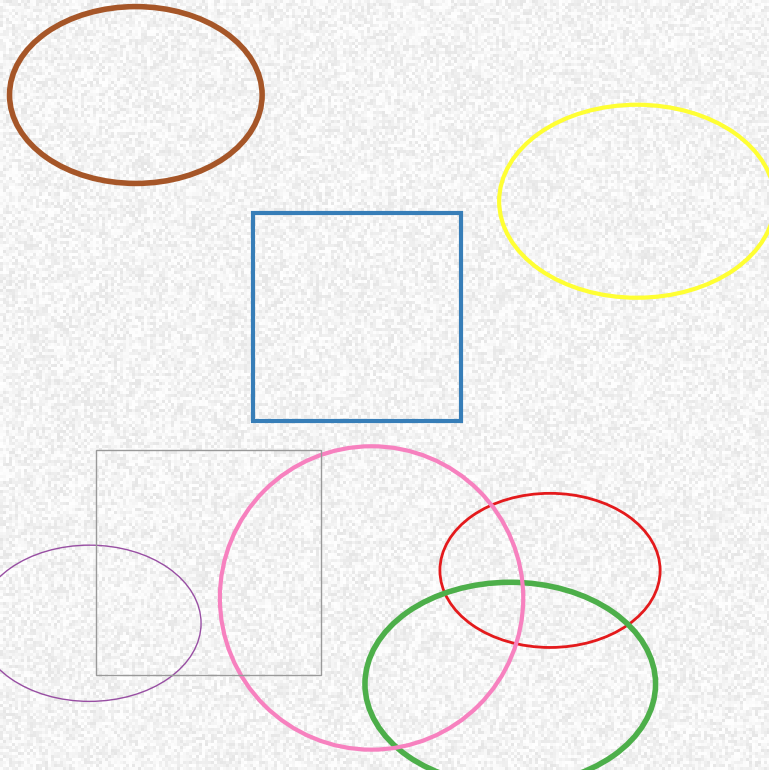[{"shape": "oval", "thickness": 1, "radius": 0.71, "center": [0.714, 0.259]}, {"shape": "square", "thickness": 1.5, "radius": 0.68, "center": [0.463, 0.588]}, {"shape": "oval", "thickness": 2, "radius": 0.94, "center": [0.663, 0.112]}, {"shape": "oval", "thickness": 0.5, "radius": 0.72, "center": [0.116, 0.191]}, {"shape": "oval", "thickness": 1.5, "radius": 0.9, "center": [0.827, 0.739]}, {"shape": "oval", "thickness": 2, "radius": 0.82, "center": [0.176, 0.877]}, {"shape": "circle", "thickness": 1.5, "radius": 0.99, "center": [0.483, 0.223]}, {"shape": "square", "thickness": 0.5, "radius": 0.73, "center": [0.271, 0.27]}]